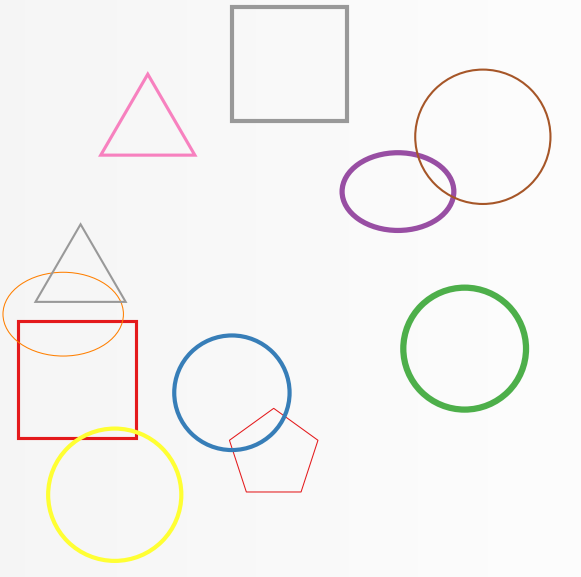[{"shape": "pentagon", "thickness": 0.5, "radius": 0.4, "center": [0.471, 0.212]}, {"shape": "square", "thickness": 1.5, "radius": 0.51, "center": [0.132, 0.342]}, {"shape": "circle", "thickness": 2, "radius": 0.5, "center": [0.399, 0.319]}, {"shape": "circle", "thickness": 3, "radius": 0.53, "center": [0.799, 0.395]}, {"shape": "oval", "thickness": 2.5, "radius": 0.48, "center": [0.685, 0.667]}, {"shape": "oval", "thickness": 0.5, "radius": 0.52, "center": [0.109, 0.455]}, {"shape": "circle", "thickness": 2, "radius": 0.57, "center": [0.197, 0.142]}, {"shape": "circle", "thickness": 1, "radius": 0.58, "center": [0.831, 0.762]}, {"shape": "triangle", "thickness": 1.5, "radius": 0.47, "center": [0.254, 0.777]}, {"shape": "square", "thickness": 2, "radius": 0.5, "center": [0.498, 0.888]}, {"shape": "triangle", "thickness": 1, "radius": 0.45, "center": [0.139, 0.521]}]